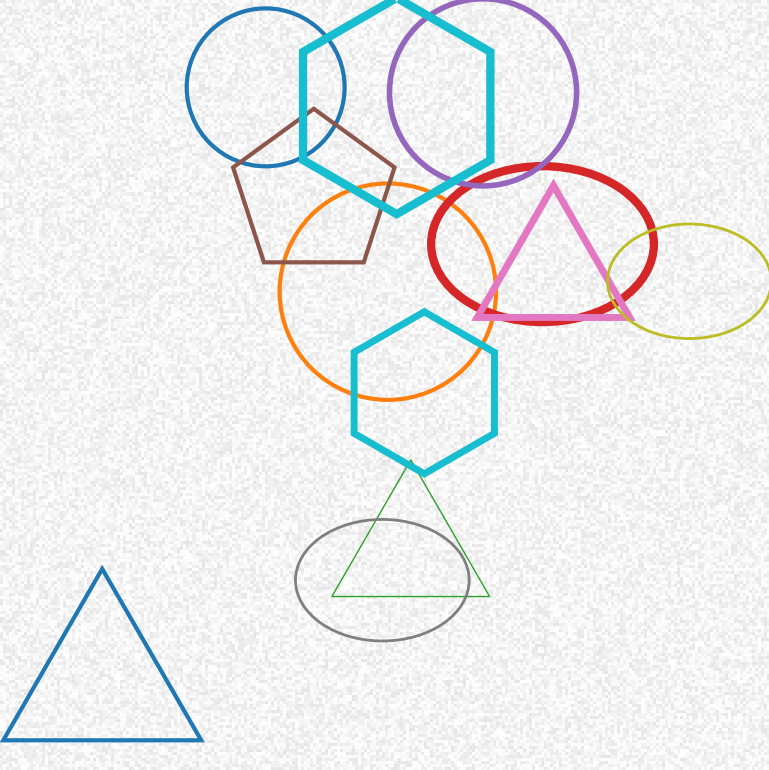[{"shape": "circle", "thickness": 1.5, "radius": 0.51, "center": [0.345, 0.887]}, {"shape": "triangle", "thickness": 1.5, "radius": 0.74, "center": [0.133, 0.113]}, {"shape": "circle", "thickness": 1.5, "radius": 0.7, "center": [0.504, 0.621]}, {"shape": "triangle", "thickness": 0.5, "radius": 0.59, "center": [0.533, 0.284]}, {"shape": "oval", "thickness": 3, "radius": 0.72, "center": [0.705, 0.683]}, {"shape": "circle", "thickness": 2, "radius": 0.61, "center": [0.627, 0.88]}, {"shape": "pentagon", "thickness": 1.5, "radius": 0.55, "center": [0.408, 0.748]}, {"shape": "triangle", "thickness": 2.5, "radius": 0.57, "center": [0.719, 0.645]}, {"shape": "oval", "thickness": 1, "radius": 0.56, "center": [0.497, 0.246]}, {"shape": "oval", "thickness": 1, "radius": 0.53, "center": [0.895, 0.635]}, {"shape": "hexagon", "thickness": 2.5, "radius": 0.53, "center": [0.551, 0.49]}, {"shape": "hexagon", "thickness": 3, "radius": 0.7, "center": [0.515, 0.862]}]